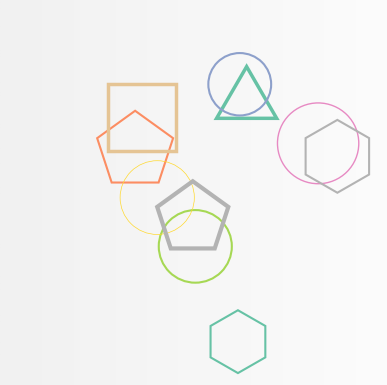[{"shape": "hexagon", "thickness": 1.5, "radius": 0.41, "center": [0.614, 0.113]}, {"shape": "triangle", "thickness": 2.5, "radius": 0.45, "center": [0.636, 0.737]}, {"shape": "pentagon", "thickness": 1.5, "radius": 0.52, "center": [0.349, 0.609]}, {"shape": "circle", "thickness": 1.5, "radius": 0.41, "center": [0.619, 0.781]}, {"shape": "circle", "thickness": 1, "radius": 0.52, "center": [0.821, 0.628]}, {"shape": "circle", "thickness": 1.5, "radius": 0.47, "center": [0.504, 0.36]}, {"shape": "circle", "thickness": 0.5, "radius": 0.48, "center": [0.406, 0.487]}, {"shape": "square", "thickness": 2.5, "radius": 0.44, "center": [0.366, 0.695]}, {"shape": "pentagon", "thickness": 3, "radius": 0.48, "center": [0.497, 0.433]}, {"shape": "hexagon", "thickness": 1.5, "radius": 0.47, "center": [0.871, 0.594]}]